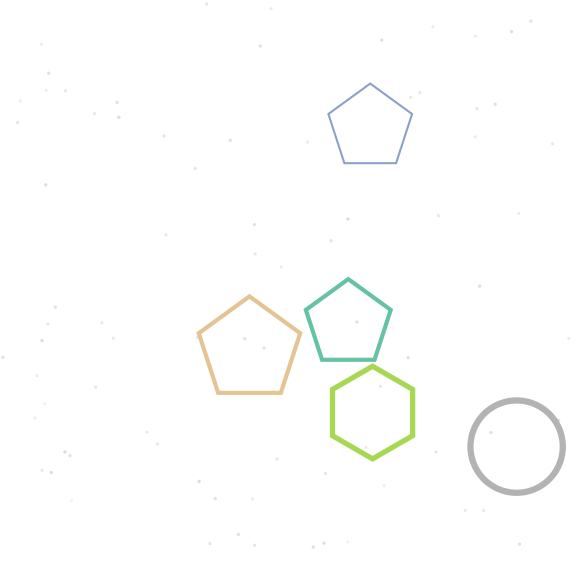[{"shape": "pentagon", "thickness": 2, "radius": 0.39, "center": [0.603, 0.439]}, {"shape": "pentagon", "thickness": 1, "radius": 0.38, "center": [0.641, 0.778]}, {"shape": "hexagon", "thickness": 2.5, "radius": 0.4, "center": [0.645, 0.285]}, {"shape": "pentagon", "thickness": 2, "radius": 0.46, "center": [0.432, 0.394]}, {"shape": "circle", "thickness": 3, "radius": 0.4, "center": [0.895, 0.226]}]